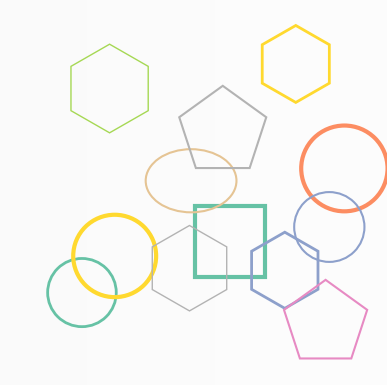[{"shape": "square", "thickness": 3, "radius": 0.46, "center": [0.594, 0.373]}, {"shape": "circle", "thickness": 2, "radius": 0.44, "center": [0.211, 0.24]}, {"shape": "circle", "thickness": 3, "radius": 0.56, "center": [0.889, 0.563]}, {"shape": "circle", "thickness": 1.5, "radius": 0.45, "center": [0.85, 0.41]}, {"shape": "hexagon", "thickness": 2, "radius": 0.49, "center": [0.735, 0.298]}, {"shape": "pentagon", "thickness": 1.5, "radius": 0.56, "center": [0.84, 0.16]}, {"shape": "hexagon", "thickness": 1, "radius": 0.58, "center": [0.283, 0.77]}, {"shape": "hexagon", "thickness": 2, "radius": 0.5, "center": [0.763, 0.834]}, {"shape": "circle", "thickness": 3, "radius": 0.53, "center": [0.296, 0.335]}, {"shape": "oval", "thickness": 1.5, "radius": 0.59, "center": [0.493, 0.53]}, {"shape": "hexagon", "thickness": 1, "radius": 0.55, "center": [0.489, 0.303]}, {"shape": "pentagon", "thickness": 1.5, "radius": 0.59, "center": [0.575, 0.659]}]